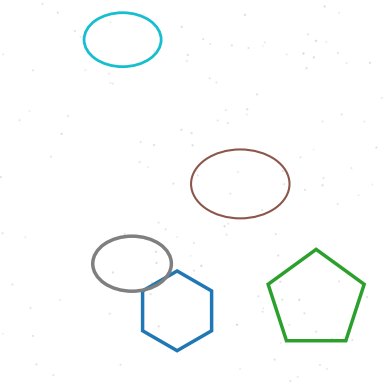[{"shape": "hexagon", "thickness": 2.5, "radius": 0.52, "center": [0.46, 0.193]}, {"shape": "pentagon", "thickness": 2.5, "radius": 0.66, "center": [0.821, 0.221]}, {"shape": "oval", "thickness": 1.5, "radius": 0.64, "center": [0.624, 0.522]}, {"shape": "oval", "thickness": 2.5, "radius": 0.51, "center": [0.343, 0.315]}, {"shape": "oval", "thickness": 2, "radius": 0.5, "center": [0.318, 0.897]}]